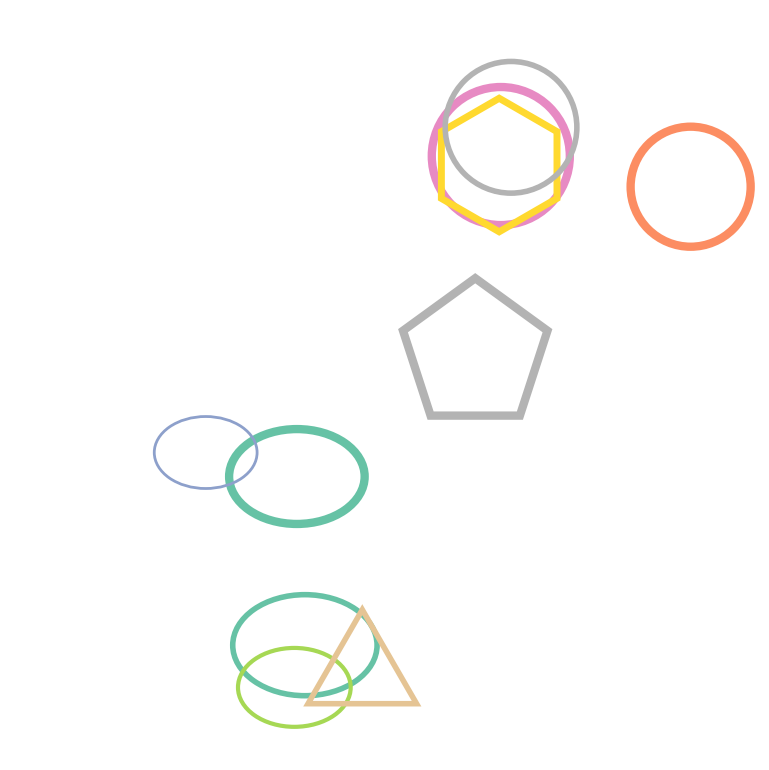[{"shape": "oval", "thickness": 3, "radius": 0.44, "center": [0.386, 0.381]}, {"shape": "oval", "thickness": 2, "radius": 0.47, "center": [0.396, 0.162]}, {"shape": "circle", "thickness": 3, "radius": 0.39, "center": [0.897, 0.758]}, {"shape": "oval", "thickness": 1, "radius": 0.33, "center": [0.267, 0.412]}, {"shape": "circle", "thickness": 3, "radius": 0.45, "center": [0.65, 0.797]}, {"shape": "oval", "thickness": 1.5, "radius": 0.37, "center": [0.382, 0.107]}, {"shape": "hexagon", "thickness": 2.5, "radius": 0.43, "center": [0.648, 0.786]}, {"shape": "triangle", "thickness": 2, "radius": 0.41, "center": [0.471, 0.127]}, {"shape": "pentagon", "thickness": 3, "radius": 0.49, "center": [0.617, 0.54]}, {"shape": "circle", "thickness": 2, "radius": 0.43, "center": [0.664, 0.835]}]